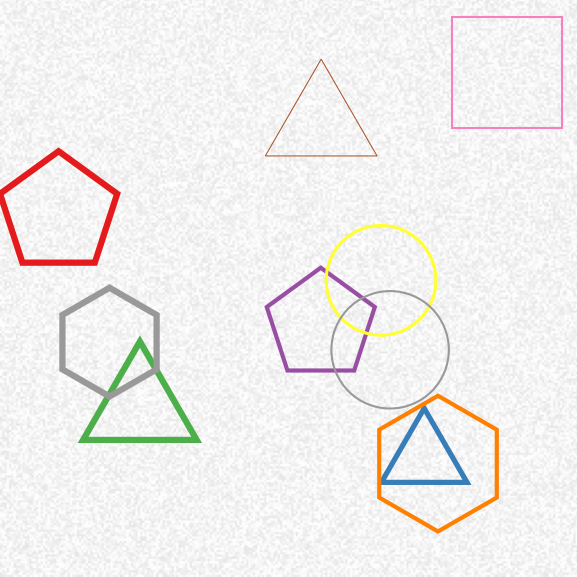[{"shape": "pentagon", "thickness": 3, "radius": 0.53, "center": [0.101, 0.631]}, {"shape": "triangle", "thickness": 2.5, "radius": 0.43, "center": [0.735, 0.207]}, {"shape": "triangle", "thickness": 3, "radius": 0.57, "center": [0.242, 0.294]}, {"shape": "pentagon", "thickness": 2, "radius": 0.49, "center": [0.556, 0.437]}, {"shape": "hexagon", "thickness": 2, "radius": 0.59, "center": [0.758, 0.196]}, {"shape": "circle", "thickness": 1.5, "radius": 0.47, "center": [0.66, 0.514]}, {"shape": "triangle", "thickness": 0.5, "radius": 0.56, "center": [0.556, 0.785]}, {"shape": "square", "thickness": 1, "radius": 0.48, "center": [0.878, 0.874]}, {"shape": "hexagon", "thickness": 3, "radius": 0.47, "center": [0.19, 0.407]}, {"shape": "circle", "thickness": 1, "radius": 0.51, "center": [0.676, 0.393]}]